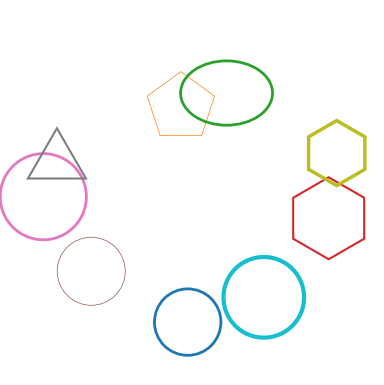[{"shape": "circle", "thickness": 2, "radius": 0.43, "center": [0.487, 0.163]}, {"shape": "pentagon", "thickness": 0.5, "radius": 0.46, "center": [0.47, 0.722]}, {"shape": "oval", "thickness": 2, "radius": 0.6, "center": [0.588, 0.758]}, {"shape": "hexagon", "thickness": 1.5, "radius": 0.53, "center": [0.854, 0.433]}, {"shape": "circle", "thickness": 0.5, "radius": 0.44, "center": [0.237, 0.295]}, {"shape": "circle", "thickness": 2, "radius": 0.56, "center": [0.112, 0.489]}, {"shape": "triangle", "thickness": 1.5, "radius": 0.43, "center": [0.148, 0.58]}, {"shape": "hexagon", "thickness": 2.5, "radius": 0.42, "center": [0.875, 0.602]}, {"shape": "circle", "thickness": 3, "radius": 0.52, "center": [0.685, 0.228]}]